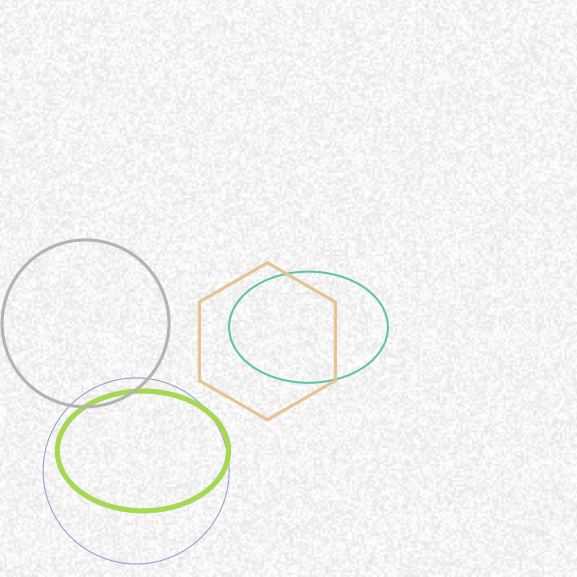[{"shape": "oval", "thickness": 1, "radius": 0.69, "center": [0.534, 0.433]}, {"shape": "circle", "thickness": 0.5, "radius": 0.81, "center": [0.236, 0.184]}, {"shape": "oval", "thickness": 2.5, "radius": 0.74, "center": [0.247, 0.218]}, {"shape": "hexagon", "thickness": 1.5, "radius": 0.68, "center": [0.463, 0.408]}, {"shape": "circle", "thickness": 1.5, "radius": 0.72, "center": [0.148, 0.439]}]